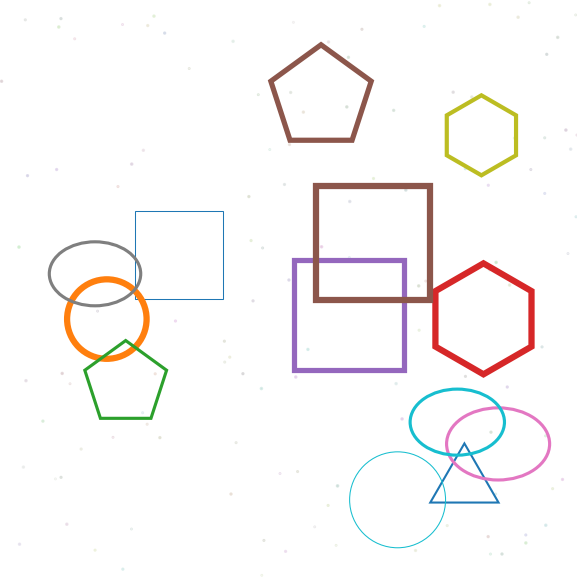[{"shape": "triangle", "thickness": 1, "radius": 0.34, "center": [0.804, 0.163]}, {"shape": "square", "thickness": 0.5, "radius": 0.38, "center": [0.31, 0.557]}, {"shape": "circle", "thickness": 3, "radius": 0.34, "center": [0.185, 0.447]}, {"shape": "pentagon", "thickness": 1.5, "radius": 0.37, "center": [0.218, 0.335]}, {"shape": "hexagon", "thickness": 3, "radius": 0.48, "center": [0.837, 0.447]}, {"shape": "square", "thickness": 2.5, "radius": 0.48, "center": [0.605, 0.454]}, {"shape": "pentagon", "thickness": 2.5, "radius": 0.46, "center": [0.556, 0.83]}, {"shape": "square", "thickness": 3, "radius": 0.49, "center": [0.646, 0.579]}, {"shape": "oval", "thickness": 1.5, "radius": 0.45, "center": [0.863, 0.23]}, {"shape": "oval", "thickness": 1.5, "radius": 0.4, "center": [0.165, 0.525]}, {"shape": "hexagon", "thickness": 2, "radius": 0.35, "center": [0.834, 0.765]}, {"shape": "circle", "thickness": 0.5, "radius": 0.42, "center": [0.688, 0.134]}, {"shape": "oval", "thickness": 1.5, "radius": 0.41, "center": [0.792, 0.268]}]